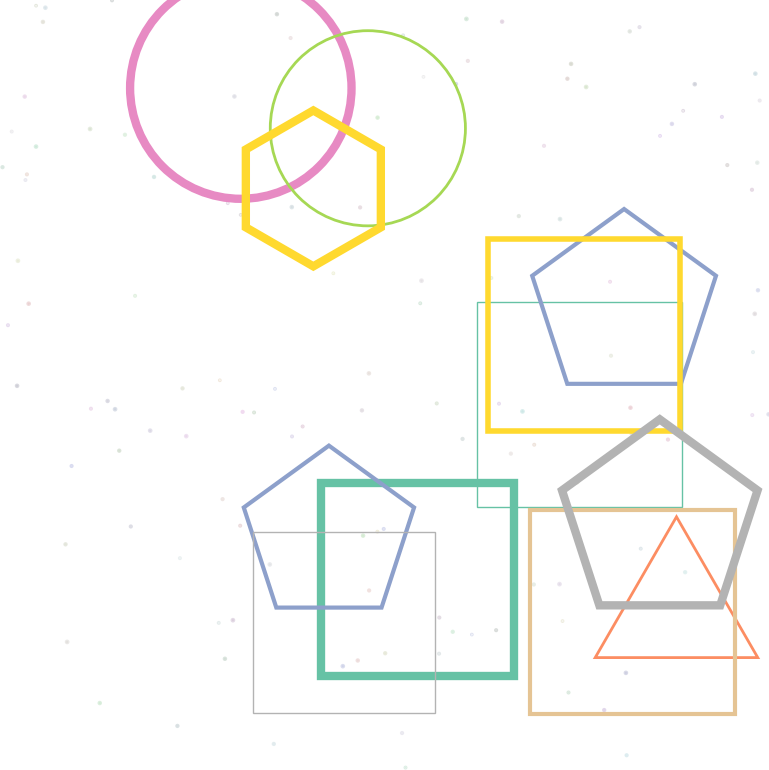[{"shape": "square", "thickness": 3, "radius": 0.63, "center": [0.542, 0.247]}, {"shape": "square", "thickness": 0.5, "radius": 0.67, "center": [0.753, 0.474]}, {"shape": "triangle", "thickness": 1, "radius": 0.61, "center": [0.879, 0.207]}, {"shape": "pentagon", "thickness": 1.5, "radius": 0.58, "center": [0.427, 0.305]}, {"shape": "pentagon", "thickness": 1.5, "radius": 0.63, "center": [0.811, 0.603]}, {"shape": "circle", "thickness": 3, "radius": 0.72, "center": [0.313, 0.886]}, {"shape": "circle", "thickness": 1, "radius": 0.63, "center": [0.478, 0.833]}, {"shape": "hexagon", "thickness": 3, "radius": 0.51, "center": [0.407, 0.755]}, {"shape": "square", "thickness": 2, "radius": 0.62, "center": [0.759, 0.565]}, {"shape": "square", "thickness": 1.5, "radius": 0.66, "center": [0.822, 0.205]}, {"shape": "pentagon", "thickness": 3, "radius": 0.67, "center": [0.857, 0.322]}, {"shape": "square", "thickness": 0.5, "radius": 0.59, "center": [0.446, 0.191]}]